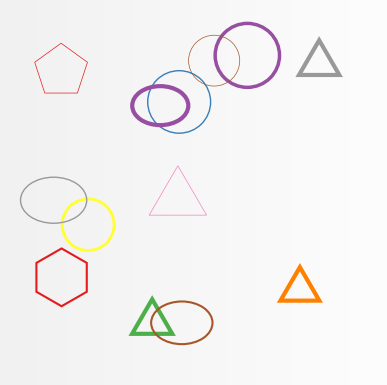[{"shape": "pentagon", "thickness": 0.5, "radius": 0.36, "center": [0.158, 0.816]}, {"shape": "hexagon", "thickness": 1.5, "radius": 0.38, "center": [0.159, 0.28]}, {"shape": "circle", "thickness": 1, "radius": 0.41, "center": [0.462, 0.735]}, {"shape": "triangle", "thickness": 3, "radius": 0.3, "center": [0.393, 0.163]}, {"shape": "oval", "thickness": 3, "radius": 0.36, "center": [0.414, 0.726]}, {"shape": "circle", "thickness": 2.5, "radius": 0.42, "center": [0.638, 0.856]}, {"shape": "triangle", "thickness": 3, "radius": 0.29, "center": [0.774, 0.248]}, {"shape": "circle", "thickness": 2, "radius": 0.33, "center": [0.227, 0.416]}, {"shape": "oval", "thickness": 1.5, "radius": 0.4, "center": [0.469, 0.162]}, {"shape": "circle", "thickness": 0.5, "radius": 0.33, "center": [0.553, 0.842]}, {"shape": "triangle", "thickness": 0.5, "radius": 0.43, "center": [0.459, 0.484]}, {"shape": "triangle", "thickness": 3, "radius": 0.3, "center": [0.824, 0.835]}, {"shape": "oval", "thickness": 1, "radius": 0.43, "center": [0.138, 0.48]}]